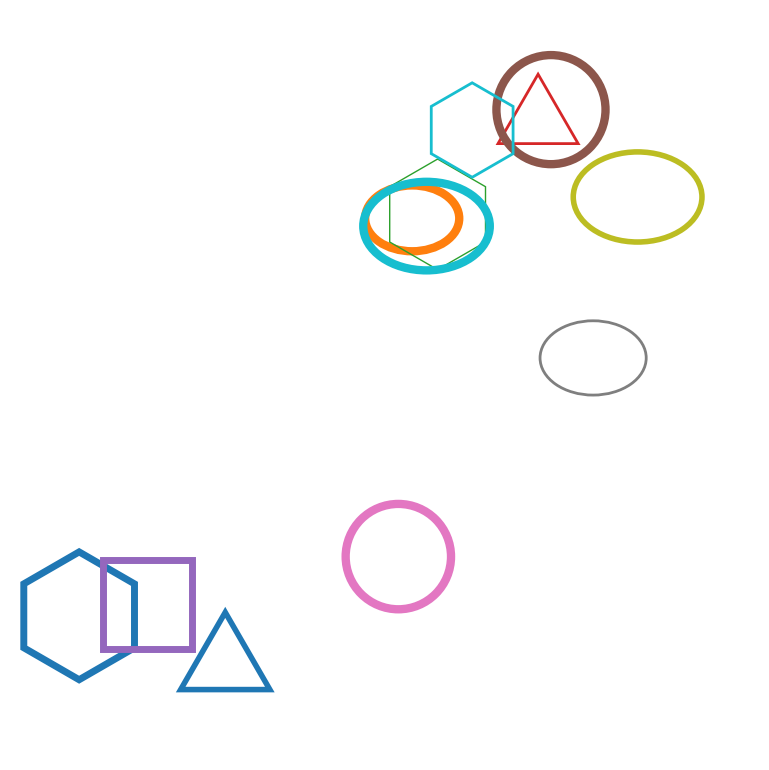[{"shape": "hexagon", "thickness": 2.5, "radius": 0.42, "center": [0.103, 0.2]}, {"shape": "triangle", "thickness": 2, "radius": 0.33, "center": [0.293, 0.138]}, {"shape": "oval", "thickness": 3, "radius": 0.31, "center": [0.535, 0.716]}, {"shape": "hexagon", "thickness": 0.5, "radius": 0.36, "center": [0.568, 0.722]}, {"shape": "triangle", "thickness": 1, "radius": 0.3, "center": [0.699, 0.844]}, {"shape": "square", "thickness": 2.5, "radius": 0.29, "center": [0.192, 0.215]}, {"shape": "circle", "thickness": 3, "radius": 0.35, "center": [0.716, 0.858]}, {"shape": "circle", "thickness": 3, "radius": 0.34, "center": [0.517, 0.277]}, {"shape": "oval", "thickness": 1, "radius": 0.34, "center": [0.77, 0.535]}, {"shape": "oval", "thickness": 2, "radius": 0.42, "center": [0.828, 0.744]}, {"shape": "oval", "thickness": 3, "radius": 0.41, "center": [0.554, 0.706]}, {"shape": "hexagon", "thickness": 1, "radius": 0.31, "center": [0.613, 0.831]}]